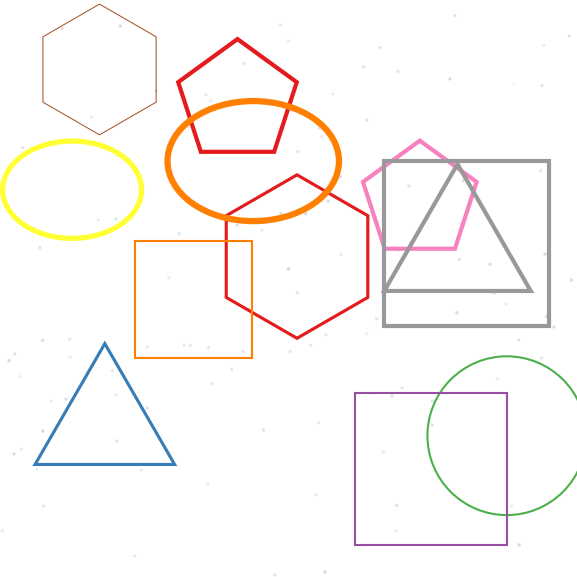[{"shape": "pentagon", "thickness": 2, "radius": 0.54, "center": [0.411, 0.824]}, {"shape": "hexagon", "thickness": 1.5, "radius": 0.71, "center": [0.514, 0.555]}, {"shape": "triangle", "thickness": 1.5, "radius": 0.7, "center": [0.182, 0.265]}, {"shape": "circle", "thickness": 1, "radius": 0.69, "center": [0.878, 0.245]}, {"shape": "square", "thickness": 1, "radius": 0.66, "center": [0.746, 0.186]}, {"shape": "oval", "thickness": 3, "radius": 0.74, "center": [0.439, 0.72]}, {"shape": "square", "thickness": 1, "radius": 0.51, "center": [0.335, 0.481]}, {"shape": "oval", "thickness": 2.5, "radius": 0.6, "center": [0.125, 0.671]}, {"shape": "hexagon", "thickness": 0.5, "radius": 0.57, "center": [0.172, 0.879]}, {"shape": "pentagon", "thickness": 2, "radius": 0.52, "center": [0.727, 0.652]}, {"shape": "triangle", "thickness": 2, "radius": 0.73, "center": [0.792, 0.569]}, {"shape": "square", "thickness": 2, "radius": 0.72, "center": [0.808, 0.578]}]